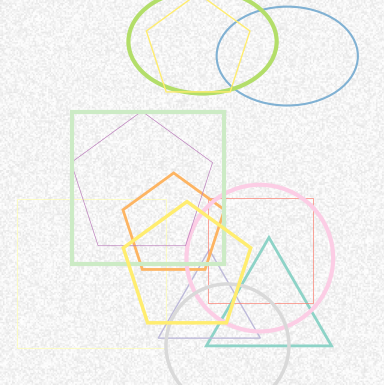[{"shape": "triangle", "thickness": 2, "radius": 0.94, "center": [0.699, 0.195]}, {"shape": "square", "thickness": 0.5, "radius": 0.97, "center": [0.238, 0.291]}, {"shape": "triangle", "thickness": 1, "radius": 0.77, "center": [0.544, 0.198]}, {"shape": "square", "thickness": 0.5, "radius": 0.69, "center": [0.676, 0.35]}, {"shape": "oval", "thickness": 1.5, "radius": 0.92, "center": [0.746, 0.854]}, {"shape": "pentagon", "thickness": 2, "radius": 0.69, "center": [0.451, 0.412]}, {"shape": "oval", "thickness": 3, "radius": 0.96, "center": [0.526, 0.892]}, {"shape": "circle", "thickness": 3, "radius": 0.95, "center": [0.675, 0.33]}, {"shape": "circle", "thickness": 2.5, "radius": 0.8, "center": [0.591, 0.103]}, {"shape": "pentagon", "thickness": 0.5, "radius": 0.97, "center": [0.368, 0.518]}, {"shape": "square", "thickness": 3, "radius": 0.99, "center": [0.384, 0.512]}, {"shape": "pentagon", "thickness": 1, "radius": 0.71, "center": [0.515, 0.876]}, {"shape": "pentagon", "thickness": 2.5, "radius": 0.87, "center": [0.486, 0.302]}]